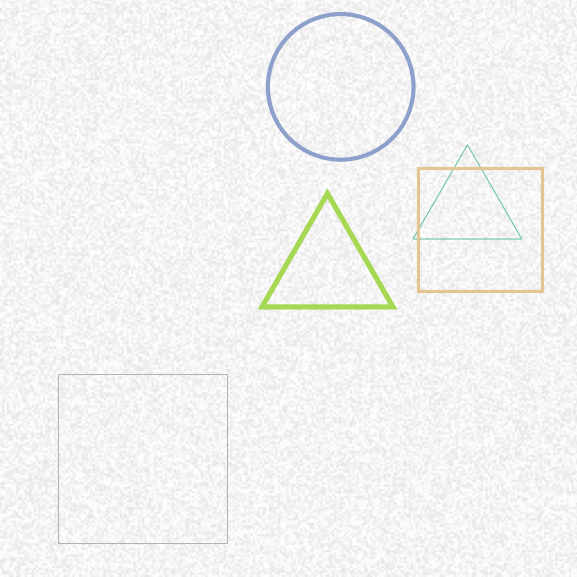[{"shape": "triangle", "thickness": 0.5, "radius": 0.54, "center": [0.809, 0.64]}, {"shape": "circle", "thickness": 2, "radius": 0.63, "center": [0.59, 0.849]}, {"shape": "triangle", "thickness": 2.5, "radius": 0.65, "center": [0.567, 0.533]}, {"shape": "square", "thickness": 1.5, "radius": 0.54, "center": [0.831, 0.602]}, {"shape": "square", "thickness": 0.5, "radius": 0.73, "center": [0.246, 0.205]}]